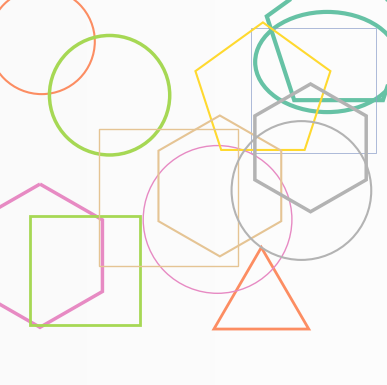[{"shape": "oval", "thickness": 3, "radius": 0.93, "center": [0.844, 0.839]}, {"shape": "pentagon", "thickness": 3, "radius": 0.97, "center": [0.874, 0.897]}, {"shape": "circle", "thickness": 1.5, "radius": 0.68, "center": [0.108, 0.892]}, {"shape": "triangle", "thickness": 2, "radius": 0.71, "center": [0.674, 0.216]}, {"shape": "square", "thickness": 0.5, "radius": 0.81, "center": [0.809, 0.766]}, {"shape": "hexagon", "thickness": 2.5, "radius": 0.93, "center": [0.103, 0.336]}, {"shape": "circle", "thickness": 1, "radius": 0.96, "center": [0.561, 0.43]}, {"shape": "square", "thickness": 2, "radius": 0.71, "center": [0.22, 0.298]}, {"shape": "circle", "thickness": 2.5, "radius": 0.78, "center": [0.283, 0.753]}, {"shape": "pentagon", "thickness": 1.5, "radius": 0.92, "center": [0.678, 0.759]}, {"shape": "hexagon", "thickness": 1.5, "radius": 0.91, "center": [0.567, 0.517]}, {"shape": "square", "thickness": 1, "radius": 0.89, "center": [0.435, 0.487]}, {"shape": "hexagon", "thickness": 2.5, "radius": 0.83, "center": [0.801, 0.616]}, {"shape": "circle", "thickness": 1.5, "radius": 0.9, "center": [0.778, 0.505]}]